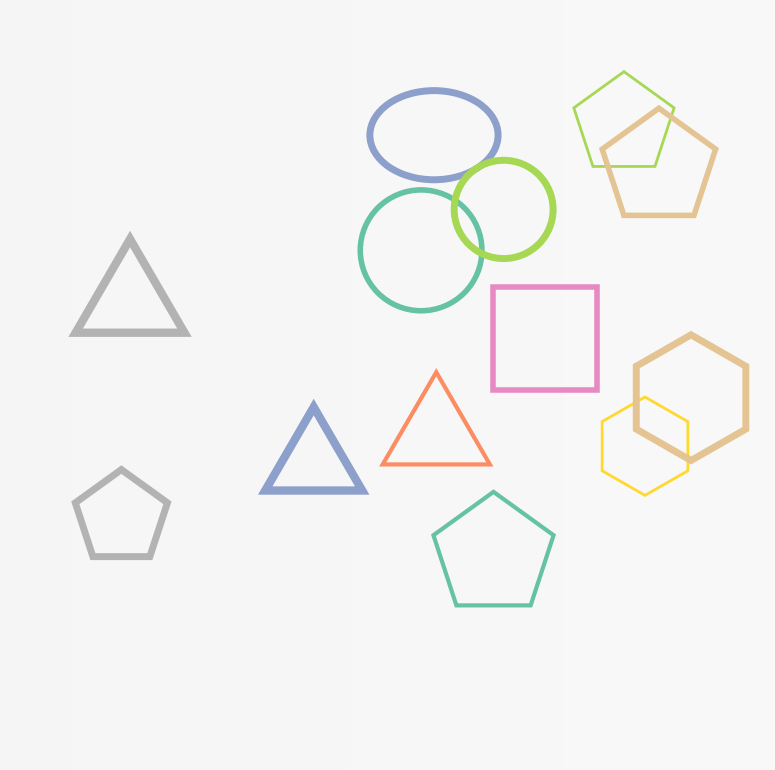[{"shape": "pentagon", "thickness": 1.5, "radius": 0.41, "center": [0.637, 0.28]}, {"shape": "circle", "thickness": 2, "radius": 0.39, "center": [0.543, 0.675]}, {"shape": "triangle", "thickness": 1.5, "radius": 0.4, "center": [0.563, 0.437]}, {"shape": "triangle", "thickness": 3, "radius": 0.36, "center": [0.405, 0.399]}, {"shape": "oval", "thickness": 2.5, "radius": 0.41, "center": [0.56, 0.824]}, {"shape": "square", "thickness": 2, "radius": 0.34, "center": [0.703, 0.561]}, {"shape": "pentagon", "thickness": 1, "radius": 0.34, "center": [0.805, 0.839]}, {"shape": "circle", "thickness": 2.5, "radius": 0.32, "center": [0.65, 0.728]}, {"shape": "hexagon", "thickness": 1, "radius": 0.32, "center": [0.832, 0.421]}, {"shape": "pentagon", "thickness": 2, "radius": 0.38, "center": [0.85, 0.783]}, {"shape": "hexagon", "thickness": 2.5, "radius": 0.41, "center": [0.892, 0.484]}, {"shape": "triangle", "thickness": 3, "radius": 0.41, "center": [0.168, 0.608]}, {"shape": "pentagon", "thickness": 2.5, "radius": 0.31, "center": [0.157, 0.328]}]